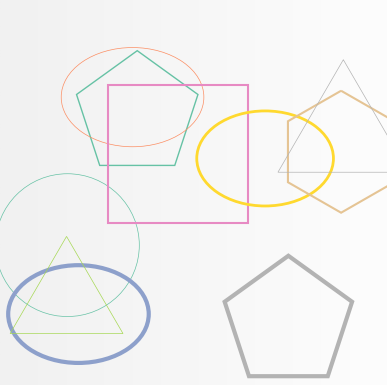[{"shape": "circle", "thickness": 0.5, "radius": 0.93, "center": [0.174, 0.363]}, {"shape": "pentagon", "thickness": 1, "radius": 0.82, "center": [0.354, 0.704]}, {"shape": "oval", "thickness": 0.5, "radius": 0.92, "center": [0.342, 0.748]}, {"shape": "oval", "thickness": 3, "radius": 0.91, "center": [0.202, 0.184]}, {"shape": "square", "thickness": 1.5, "radius": 0.9, "center": [0.459, 0.6]}, {"shape": "triangle", "thickness": 0.5, "radius": 0.84, "center": [0.172, 0.218]}, {"shape": "oval", "thickness": 2, "radius": 0.88, "center": [0.684, 0.588]}, {"shape": "hexagon", "thickness": 1.5, "radius": 0.79, "center": [0.88, 0.606]}, {"shape": "pentagon", "thickness": 3, "radius": 0.86, "center": [0.744, 0.163]}, {"shape": "triangle", "thickness": 0.5, "radius": 0.97, "center": [0.886, 0.65]}]